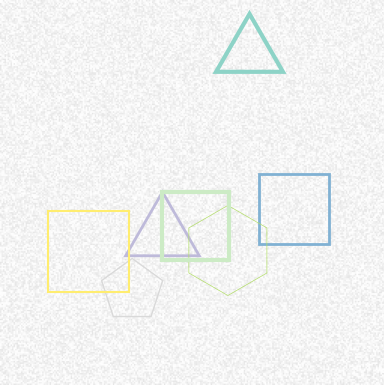[{"shape": "triangle", "thickness": 3, "radius": 0.5, "center": [0.648, 0.864]}, {"shape": "triangle", "thickness": 2, "radius": 0.55, "center": [0.422, 0.391]}, {"shape": "square", "thickness": 2, "radius": 0.45, "center": [0.764, 0.457]}, {"shape": "hexagon", "thickness": 0.5, "radius": 0.59, "center": [0.592, 0.349]}, {"shape": "pentagon", "thickness": 1, "radius": 0.42, "center": [0.343, 0.245]}, {"shape": "square", "thickness": 3, "radius": 0.44, "center": [0.508, 0.413]}, {"shape": "square", "thickness": 1.5, "radius": 0.53, "center": [0.23, 0.347]}]